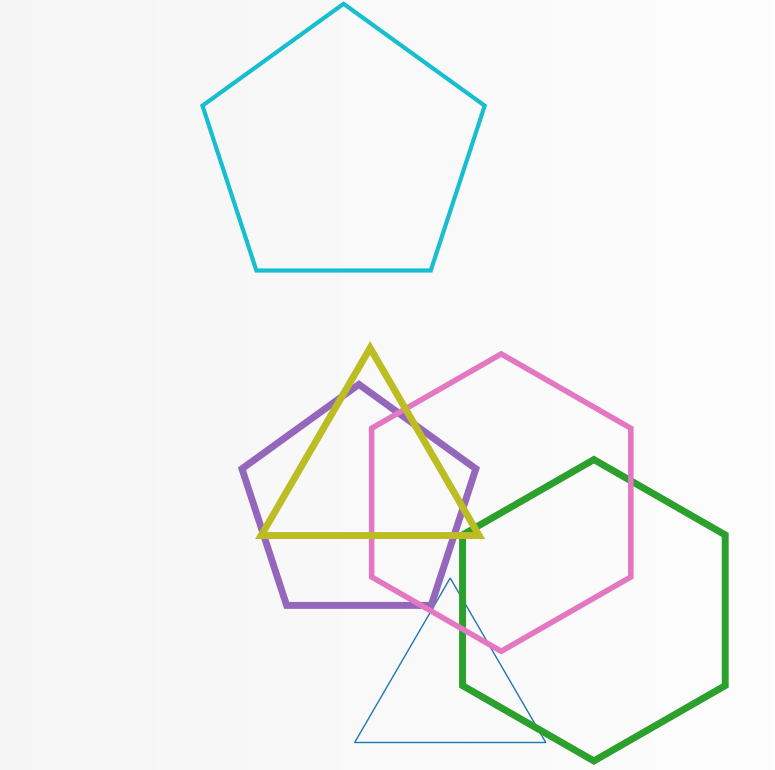[{"shape": "triangle", "thickness": 0.5, "radius": 0.71, "center": [0.581, 0.107]}, {"shape": "hexagon", "thickness": 2.5, "radius": 0.98, "center": [0.766, 0.207]}, {"shape": "pentagon", "thickness": 2.5, "radius": 0.79, "center": [0.463, 0.342]}, {"shape": "hexagon", "thickness": 2, "radius": 0.97, "center": [0.647, 0.347]}, {"shape": "triangle", "thickness": 2.5, "radius": 0.81, "center": [0.478, 0.386]}, {"shape": "pentagon", "thickness": 1.5, "radius": 0.96, "center": [0.443, 0.804]}]